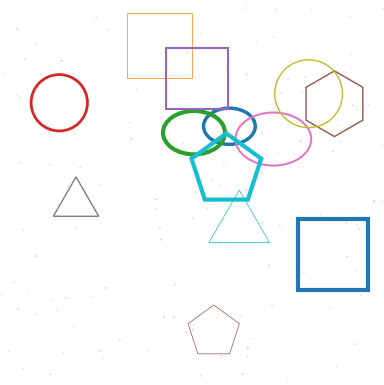[{"shape": "square", "thickness": 3, "radius": 0.46, "center": [0.865, 0.339]}, {"shape": "oval", "thickness": 2.5, "radius": 0.34, "center": [0.596, 0.672]}, {"shape": "square", "thickness": 0.5, "radius": 0.42, "center": [0.414, 0.883]}, {"shape": "oval", "thickness": 3, "radius": 0.4, "center": [0.504, 0.655]}, {"shape": "circle", "thickness": 2, "radius": 0.37, "center": [0.154, 0.733]}, {"shape": "square", "thickness": 1.5, "radius": 0.4, "center": [0.512, 0.796]}, {"shape": "hexagon", "thickness": 1, "radius": 0.43, "center": [0.869, 0.731]}, {"shape": "pentagon", "thickness": 0.5, "radius": 0.35, "center": [0.555, 0.138]}, {"shape": "oval", "thickness": 1.5, "radius": 0.49, "center": [0.71, 0.639]}, {"shape": "triangle", "thickness": 1, "radius": 0.34, "center": [0.198, 0.472]}, {"shape": "circle", "thickness": 1, "radius": 0.44, "center": [0.802, 0.757]}, {"shape": "triangle", "thickness": 0.5, "radius": 0.45, "center": [0.621, 0.415]}, {"shape": "pentagon", "thickness": 3, "radius": 0.48, "center": [0.588, 0.559]}]